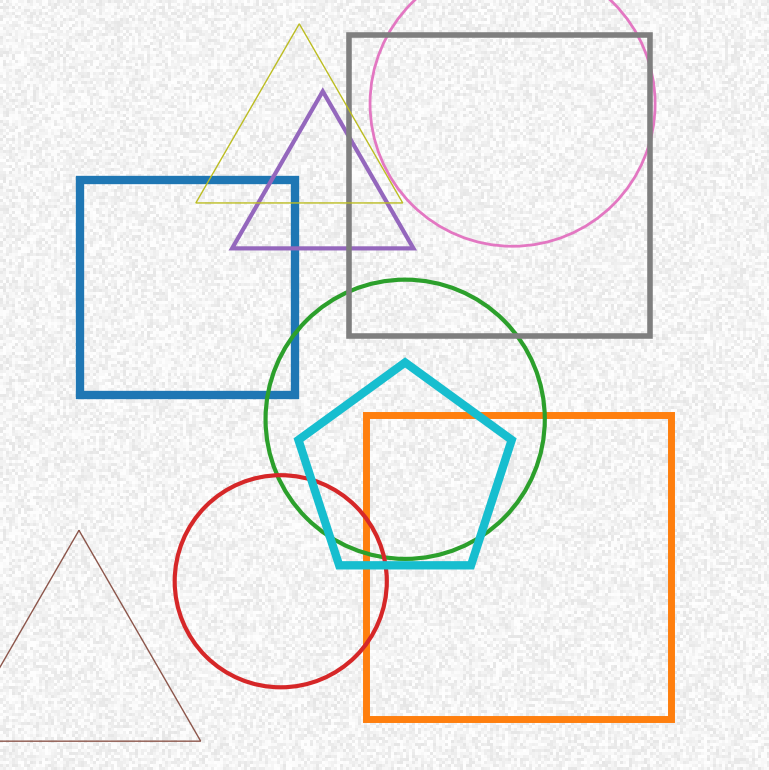[{"shape": "square", "thickness": 3, "radius": 0.7, "center": [0.243, 0.626]}, {"shape": "square", "thickness": 2.5, "radius": 0.99, "center": [0.673, 0.263]}, {"shape": "circle", "thickness": 1.5, "radius": 0.91, "center": [0.526, 0.455]}, {"shape": "circle", "thickness": 1.5, "radius": 0.69, "center": [0.365, 0.245]}, {"shape": "triangle", "thickness": 1.5, "radius": 0.68, "center": [0.419, 0.745]}, {"shape": "triangle", "thickness": 0.5, "radius": 0.91, "center": [0.103, 0.129]}, {"shape": "circle", "thickness": 1, "radius": 0.93, "center": [0.666, 0.865]}, {"shape": "square", "thickness": 2, "radius": 0.98, "center": [0.649, 0.759]}, {"shape": "triangle", "thickness": 0.5, "radius": 0.78, "center": [0.389, 0.814]}, {"shape": "pentagon", "thickness": 3, "radius": 0.73, "center": [0.526, 0.384]}]